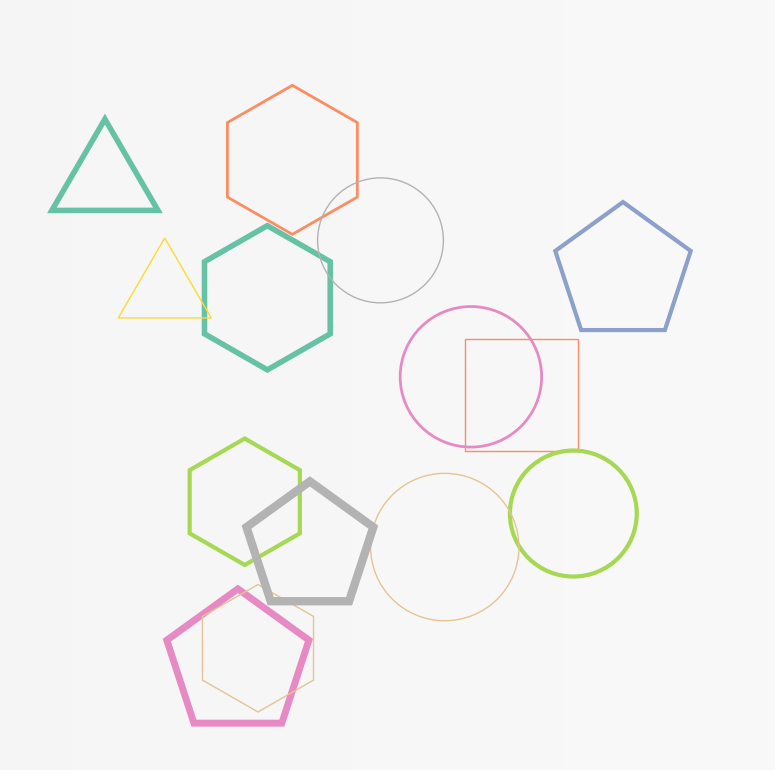[{"shape": "triangle", "thickness": 2, "radius": 0.4, "center": [0.135, 0.766]}, {"shape": "hexagon", "thickness": 2, "radius": 0.47, "center": [0.345, 0.613]}, {"shape": "square", "thickness": 0.5, "radius": 0.37, "center": [0.673, 0.487]}, {"shape": "hexagon", "thickness": 1, "radius": 0.48, "center": [0.377, 0.792]}, {"shape": "pentagon", "thickness": 1.5, "radius": 0.46, "center": [0.804, 0.646]}, {"shape": "pentagon", "thickness": 2.5, "radius": 0.48, "center": [0.307, 0.139]}, {"shape": "circle", "thickness": 1, "radius": 0.46, "center": [0.608, 0.511]}, {"shape": "circle", "thickness": 1.5, "radius": 0.41, "center": [0.74, 0.333]}, {"shape": "hexagon", "thickness": 1.5, "radius": 0.41, "center": [0.316, 0.348]}, {"shape": "triangle", "thickness": 0.5, "radius": 0.35, "center": [0.213, 0.622]}, {"shape": "circle", "thickness": 0.5, "radius": 0.48, "center": [0.574, 0.29]}, {"shape": "hexagon", "thickness": 0.5, "radius": 0.41, "center": [0.333, 0.158]}, {"shape": "pentagon", "thickness": 3, "radius": 0.43, "center": [0.4, 0.289]}, {"shape": "circle", "thickness": 0.5, "radius": 0.41, "center": [0.491, 0.688]}]